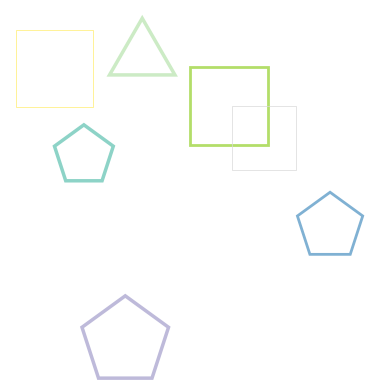[{"shape": "pentagon", "thickness": 2.5, "radius": 0.4, "center": [0.218, 0.595]}, {"shape": "pentagon", "thickness": 2.5, "radius": 0.59, "center": [0.325, 0.113]}, {"shape": "pentagon", "thickness": 2, "radius": 0.45, "center": [0.857, 0.411]}, {"shape": "square", "thickness": 2, "radius": 0.51, "center": [0.595, 0.725]}, {"shape": "square", "thickness": 0.5, "radius": 0.42, "center": [0.686, 0.641]}, {"shape": "triangle", "thickness": 2.5, "radius": 0.49, "center": [0.369, 0.854]}, {"shape": "square", "thickness": 0.5, "radius": 0.5, "center": [0.141, 0.822]}]